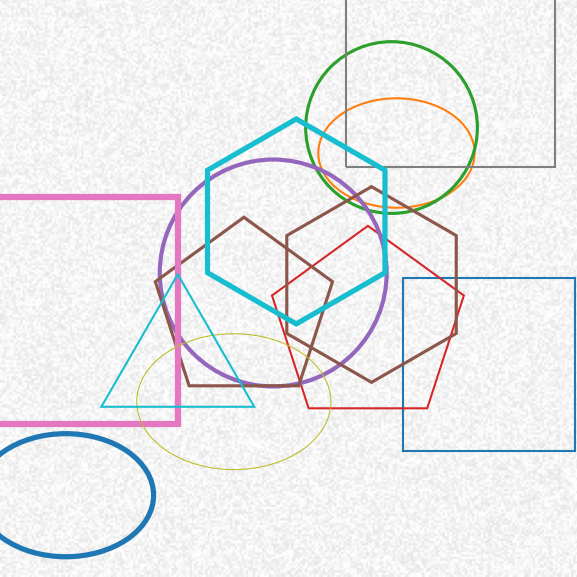[{"shape": "oval", "thickness": 2.5, "radius": 0.76, "center": [0.114, 0.142]}, {"shape": "square", "thickness": 1, "radius": 0.75, "center": [0.847, 0.368]}, {"shape": "oval", "thickness": 1, "radius": 0.68, "center": [0.687, 0.734]}, {"shape": "circle", "thickness": 1.5, "radius": 0.74, "center": [0.678, 0.778]}, {"shape": "pentagon", "thickness": 1, "radius": 0.87, "center": [0.637, 0.433]}, {"shape": "circle", "thickness": 2, "radius": 0.98, "center": [0.473, 0.526]}, {"shape": "hexagon", "thickness": 1.5, "radius": 0.85, "center": [0.643, 0.506]}, {"shape": "pentagon", "thickness": 1.5, "radius": 0.81, "center": [0.422, 0.462]}, {"shape": "square", "thickness": 3, "radius": 0.98, "center": [0.111, 0.462]}, {"shape": "square", "thickness": 1, "radius": 0.9, "center": [0.78, 0.89]}, {"shape": "oval", "thickness": 0.5, "radius": 0.84, "center": [0.405, 0.304]}, {"shape": "triangle", "thickness": 1, "radius": 0.76, "center": [0.308, 0.371]}, {"shape": "hexagon", "thickness": 2.5, "radius": 0.89, "center": [0.513, 0.616]}]